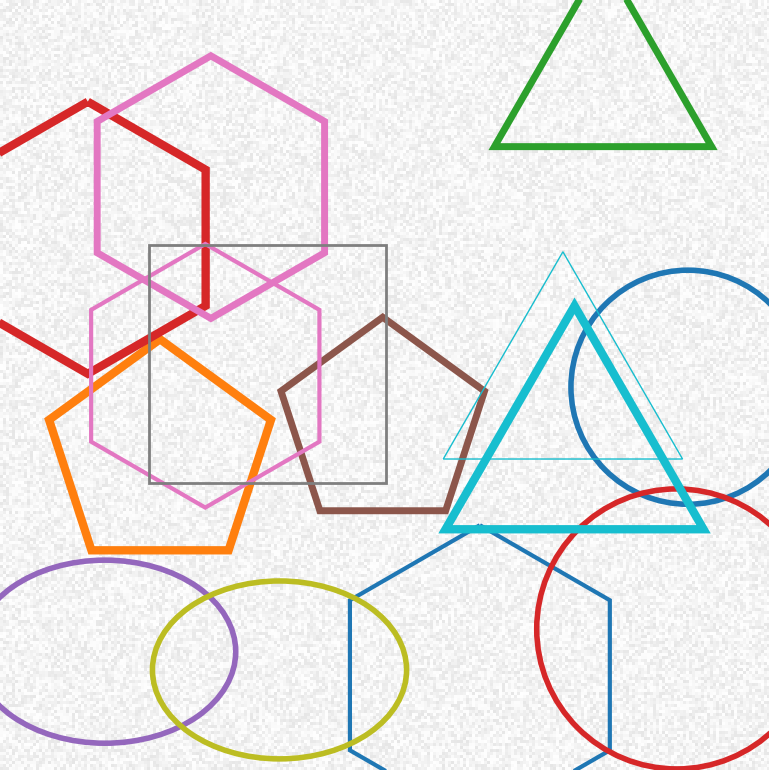[{"shape": "hexagon", "thickness": 1.5, "radius": 0.97, "center": [0.623, 0.123]}, {"shape": "circle", "thickness": 2, "radius": 0.76, "center": [0.894, 0.497]}, {"shape": "pentagon", "thickness": 3, "radius": 0.76, "center": [0.208, 0.408]}, {"shape": "triangle", "thickness": 2.5, "radius": 0.81, "center": [0.783, 0.891]}, {"shape": "circle", "thickness": 2, "radius": 0.91, "center": [0.879, 0.183]}, {"shape": "hexagon", "thickness": 3, "radius": 0.88, "center": [0.114, 0.691]}, {"shape": "oval", "thickness": 2, "radius": 0.85, "center": [0.136, 0.154]}, {"shape": "pentagon", "thickness": 2.5, "radius": 0.69, "center": [0.497, 0.449]}, {"shape": "hexagon", "thickness": 2.5, "radius": 0.85, "center": [0.274, 0.757]}, {"shape": "hexagon", "thickness": 1.5, "radius": 0.86, "center": [0.267, 0.512]}, {"shape": "square", "thickness": 1, "radius": 0.77, "center": [0.347, 0.527]}, {"shape": "oval", "thickness": 2, "radius": 0.83, "center": [0.363, 0.13]}, {"shape": "triangle", "thickness": 3, "radius": 0.97, "center": [0.746, 0.409]}, {"shape": "triangle", "thickness": 0.5, "radius": 0.9, "center": [0.731, 0.494]}]